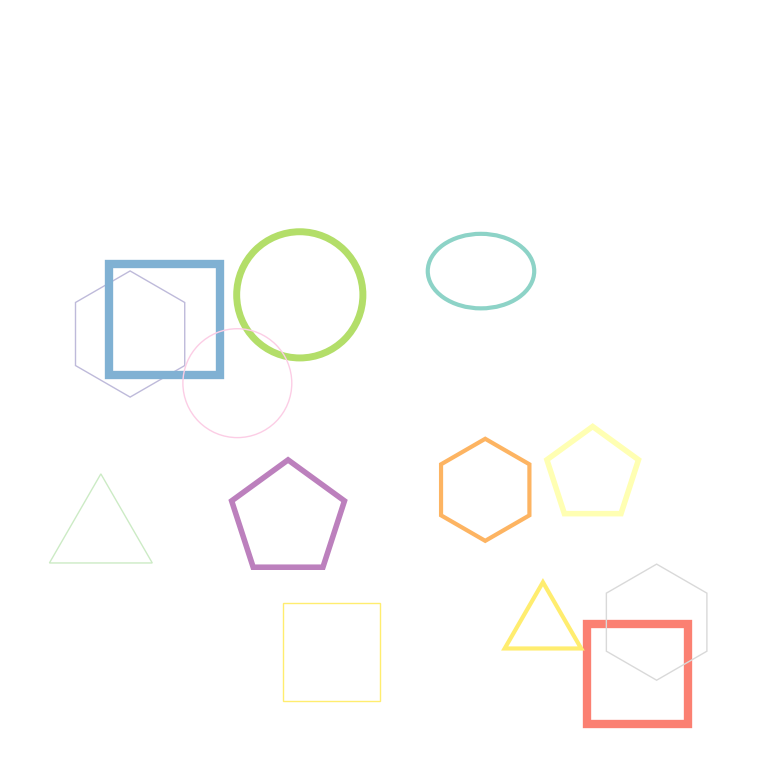[{"shape": "oval", "thickness": 1.5, "radius": 0.35, "center": [0.625, 0.648]}, {"shape": "pentagon", "thickness": 2, "radius": 0.31, "center": [0.77, 0.384]}, {"shape": "hexagon", "thickness": 0.5, "radius": 0.41, "center": [0.169, 0.566]}, {"shape": "square", "thickness": 3, "radius": 0.32, "center": [0.828, 0.125]}, {"shape": "square", "thickness": 3, "radius": 0.36, "center": [0.213, 0.585]}, {"shape": "hexagon", "thickness": 1.5, "radius": 0.33, "center": [0.63, 0.364]}, {"shape": "circle", "thickness": 2.5, "radius": 0.41, "center": [0.389, 0.617]}, {"shape": "circle", "thickness": 0.5, "radius": 0.35, "center": [0.308, 0.502]}, {"shape": "hexagon", "thickness": 0.5, "radius": 0.38, "center": [0.853, 0.192]}, {"shape": "pentagon", "thickness": 2, "radius": 0.39, "center": [0.374, 0.326]}, {"shape": "triangle", "thickness": 0.5, "radius": 0.39, "center": [0.131, 0.307]}, {"shape": "triangle", "thickness": 1.5, "radius": 0.29, "center": [0.705, 0.187]}, {"shape": "square", "thickness": 0.5, "radius": 0.32, "center": [0.431, 0.153]}]